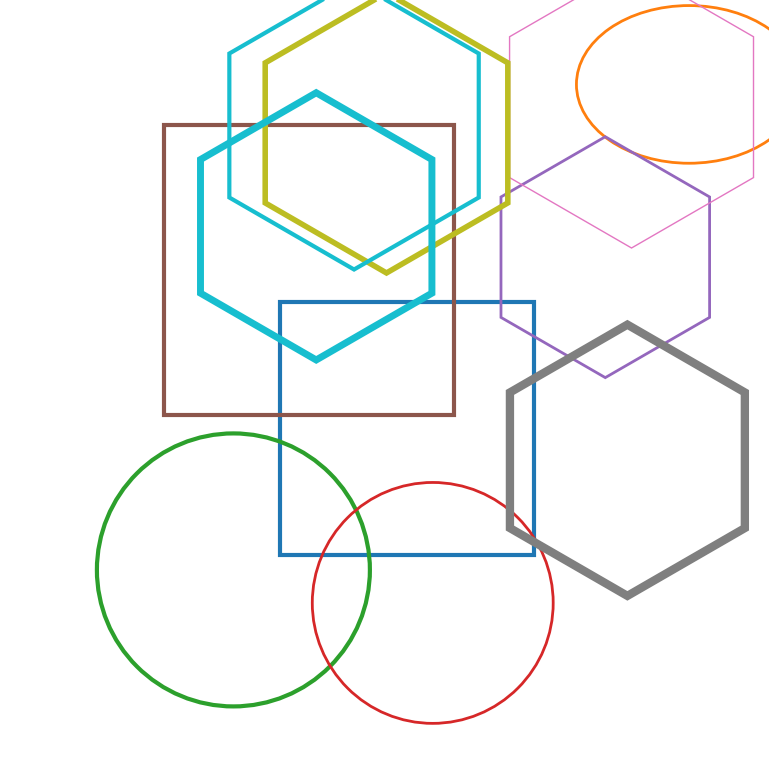[{"shape": "square", "thickness": 1.5, "radius": 0.82, "center": [0.528, 0.444]}, {"shape": "oval", "thickness": 1, "radius": 0.73, "center": [0.895, 0.89]}, {"shape": "circle", "thickness": 1.5, "radius": 0.89, "center": [0.303, 0.26]}, {"shape": "circle", "thickness": 1, "radius": 0.78, "center": [0.562, 0.217]}, {"shape": "hexagon", "thickness": 1, "radius": 0.78, "center": [0.786, 0.666]}, {"shape": "square", "thickness": 1.5, "radius": 0.94, "center": [0.401, 0.649]}, {"shape": "hexagon", "thickness": 0.5, "radius": 0.91, "center": [0.82, 0.861]}, {"shape": "hexagon", "thickness": 3, "radius": 0.88, "center": [0.815, 0.402]}, {"shape": "hexagon", "thickness": 2, "radius": 0.91, "center": [0.502, 0.827]}, {"shape": "hexagon", "thickness": 2.5, "radius": 0.87, "center": [0.411, 0.706]}, {"shape": "hexagon", "thickness": 1.5, "radius": 0.94, "center": [0.46, 0.837]}]